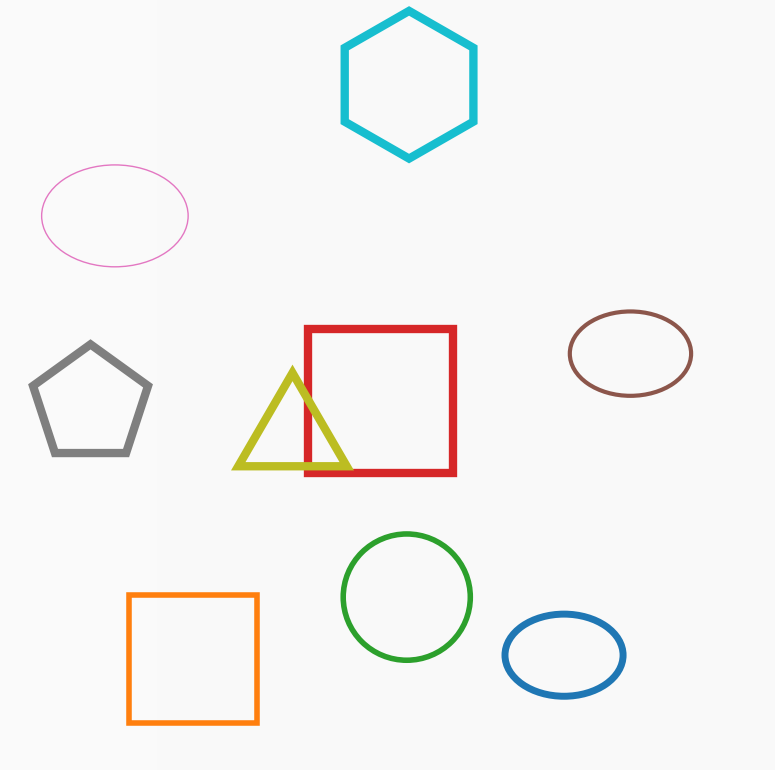[{"shape": "oval", "thickness": 2.5, "radius": 0.38, "center": [0.728, 0.149]}, {"shape": "square", "thickness": 2, "radius": 0.42, "center": [0.249, 0.144]}, {"shape": "circle", "thickness": 2, "radius": 0.41, "center": [0.525, 0.225]}, {"shape": "square", "thickness": 3, "radius": 0.47, "center": [0.491, 0.479]}, {"shape": "oval", "thickness": 1.5, "radius": 0.39, "center": [0.814, 0.541]}, {"shape": "oval", "thickness": 0.5, "radius": 0.47, "center": [0.148, 0.72]}, {"shape": "pentagon", "thickness": 3, "radius": 0.39, "center": [0.117, 0.475]}, {"shape": "triangle", "thickness": 3, "radius": 0.4, "center": [0.377, 0.435]}, {"shape": "hexagon", "thickness": 3, "radius": 0.48, "center": [0.528, 0.89]}]